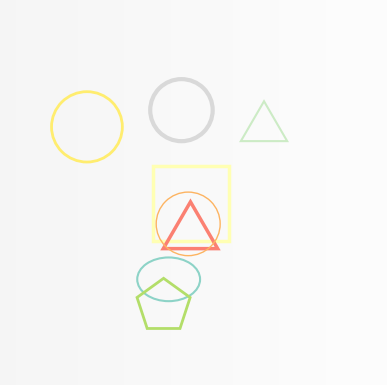[{"shape": "oval", "thickness": 1.5, "radius": 0.41, "center": [0.435, 0.275]}, {"shape": "square", "thickness": 2.5, "radius": 0.49, "center": [0.493, 0.472]}, {"shape": "triangle", "thickness": 2.5, "radius": 0.41, "center": [0.492, 0.395]}, {"shape": "circle", "thickness": 1, "radius": 0.41, "center": [0.486, 0.418]}, {"shape": "pentagon", "thickness": 2, "radius": 0.36, "center": [0.422, 0.205]}, {"shape": "circle", "thickness": 3, "radius": 0.4, "center": [0.468, 0.714]}, {"shape": "triangle", "thickness": 1.5, "radius": 0.35, "center": [0.681, 0.668]}, {"shape": "circle", "thickness": 2, "radius": 0.46, "center": [0.224, 0.671]}]